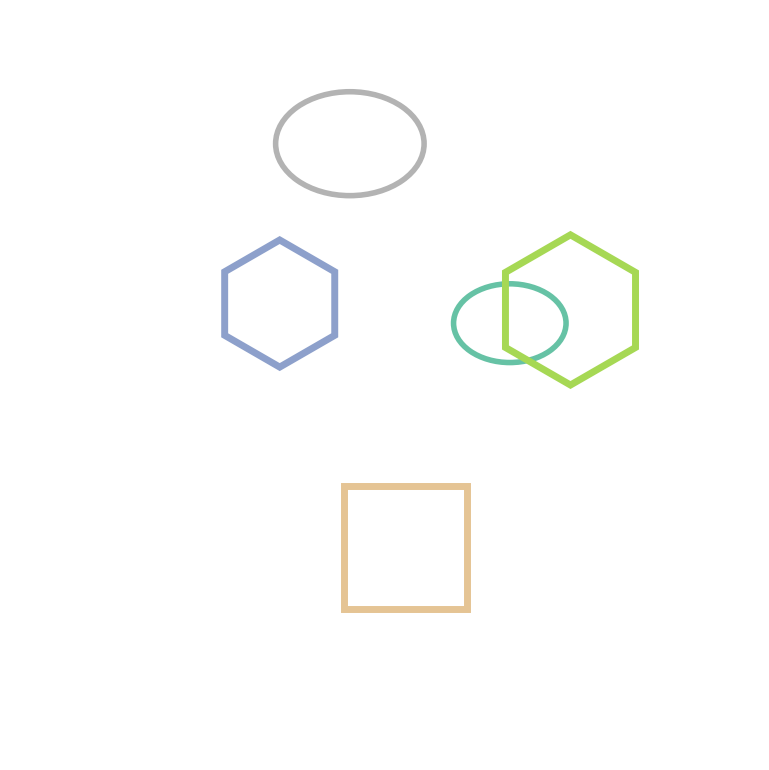[{"shape": "oval", "thickness": 2, "radius": 0.37, "center": [0.662, 0.58]}, {"shape": "hexagon", "thickness": 2.5, "radius": 0.41, "center": [0.363, 0.606]}, {"shape": "hexagon", "thickness": 2.5, "radius": 0.49, "center": [0.741, 0.597]}, {"shape": "square", "thickness": 2.5, "radius": 0.4, "center": [0.527, 0.289]}, {"shape": "oval", "thickness": 2, "radius": 0.48, "center": [0.454, 0.813]}]